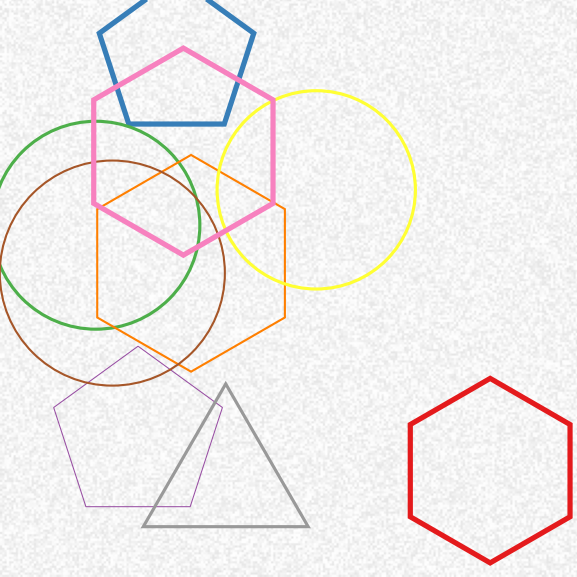[{"shape": "hexagon", "thickness": 2.5, "radius": 0.8, "center": [0.849, 0.184]}, {"shape": "pentagon", "thickness": 2.5, "radius": 0.7, "center": [0.306, 0.898]}, {"shape": "circle", "thickness": 1.5, "radius": 0.9, "center": [0.166, 0.609]}, {"shape": "pentagon", "thickness": 0.5, "radius": 0.77, "center": [0.239, 0.246]}, {"shape": "hexagon", "thickness": 1, "radius": 0.94, "center": [0.331, 0.543]}, {"shape": "circle", "thickness": 1.5, "radius": 0.86, "center": [0.548, 0.67]}, {"shape": "circle", "thickness": 1, "radius": 0.97, "center": [0.195, 0.526]}, {"shape": "hexagon", "thickness": 2.5, "radius": 0.9, "center": [0.318, 0.737]}, {"shape": "triangle", "thickness": 1.5, "radius": 0.82, "center": [0.391, 0.17]}]